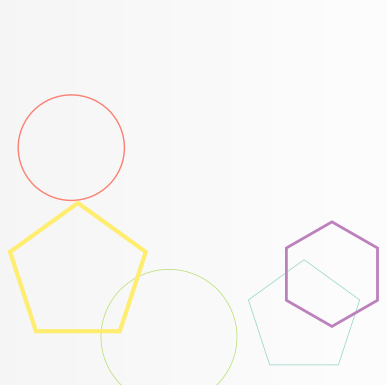[{"shape": "pentagon", "thickness": 0.5, "radius": 0.75, "center": [0.785, 0.174]}, {"shape": "circle", "thickness": 1, "radius": 0.69, "center": [0.184, 0.616]}, {"shape": "circle", "thickness": 0.5, "radius": 0.88, "center": [0.436, 0.125]}, {"shape": "hexagon", "thickness": 2, "radius": 0.68, "center": [0.857, 0.288]}, {"shape": "pentagon", "thickness": 3, "radius": 0.92, "center": [0.201, 0.289]}]